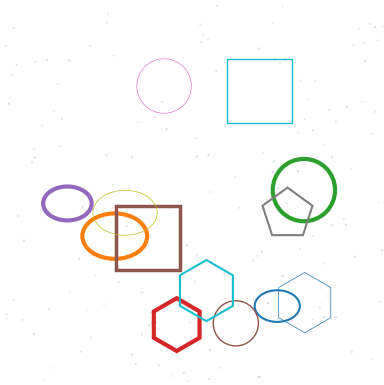[{"shape": "oval", "thickness": 1.5, "radius": 0.29, "center": [0.72, 0.205]}, {"shape": "hexagon", "thickness": 0.5, "radius": 0.39, "center": [0.791, 0.214]}, {"shape": "oval", "thickness": 3, "radius": 0.42, "center": [0.298, 0.387]}, {"shape": "circle", "thickness": 3, "radius": 0.4, "center": [0.789, 0.506]}, {"shape": "hexagon", "thickness": 3, "radius": 0.34, "center": [0.459, 0.157]}, {"shape": "oval", "thickness": 3, "radius": 0.31, "center": [0.175, 0.472]}, {"shape": "circle", "thickness": 1, "radius": 0.29, "center": [0.613, 0.16]}, {"shape": "square", "thickness": 2.5, "radius": 0.41, "center": [0.384, 0.383]}, {"shape": "circle", "thickness": 0.5, "radius": 0.35, "center": [0.426, 0.777]}, {"shape": "pentagon", "thickness": 1.5, "radius": 0.34, "center": [0.747, 0.445]}, {"shape": "oval", "thickness": 0.5, "radius": 0.42, "center": [0.325, 0.447]}, {"shape": "square", "thickness": 1, "radius": 0.42, "center": [0.674, 0.764]}, {"shape": "hexagon", "thickness": 1.5, "radius": 0.4, "center": [0.536, 0.245]}]